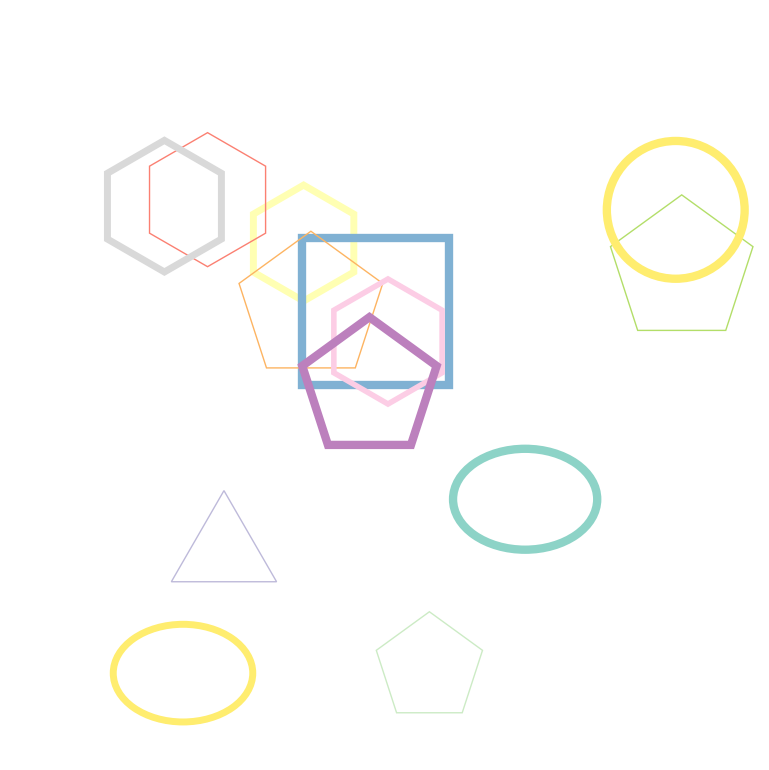[{"shape": "oval", "thickness": 3, "radius": 0.47, "center": [0.682, 0.352]}, {"shape": "hexagon", "thickness": 2.5, "radius": 0.38, "center": [0.394, 0.684]}, {"shape": "triangle", "thickness": 0.5, "radius": 0.39, "center": [0.291, 0.284]}, {"shape": "hexagon", "thickness": 0.5, "radius": 0.44, "center": [0.27, 0.741]}, {"shape": "square", "thickness": 3, "radius": 0.48, "center": [0.488, 0.595]}, {"shape": "pentagon", "thickness": 0.5, "radius": 0.49, "center": [0.404, 0.602]}, {"shape": "pentagon", "thickness": 0.5, "radius": 0.49, "center": [0.885, 0.65]}, {"shape": "hexagon", "thickness": 2, "radius": 0.41, "center": [0.504, 0.556]}, {"shape": "hexagon", "thickness": 2.5, "radius": 0.43, "center": [0.214, 0.732]}, {"shape": "pentagon", "thickness": 3, "radius": 0.46, "center": [0.48, 0.496]}, {"shape": "pentagon", "thickness": 0.5, "radius": 0.36, "center": [0.558, 0.133]}, {"shape": "oval", "thickness": 2.5, "radius": 0.45, "center": [0.238, 0.126]}, {"shape": "circle", "thickness": 3, "radius": 0.45, "center": [0.878, 0.727]}]